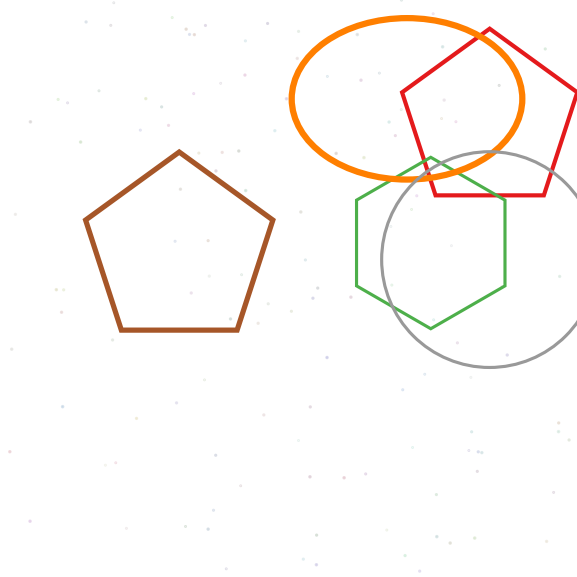[{"shape": "pentagon", "thickness": 2, "radius": 0.8, "center": [0.848, 0.79]}, {"shape": "hexagon", "thickness": 1.5, "radius": 0.74, "center": [0.746, 0.578]}, {"shape": "oval", "thickness": 3, "radius": 1.0, "center": [0.705, 0.828]}, {"shape": "pentagon", "thickness": 2.5, "radius": 0.85, "center": [0.31, 0.565]}, {"shape": "circle", "thickness": 1.5, "radius": 0.93, "center": [0.848, 0.55]}]